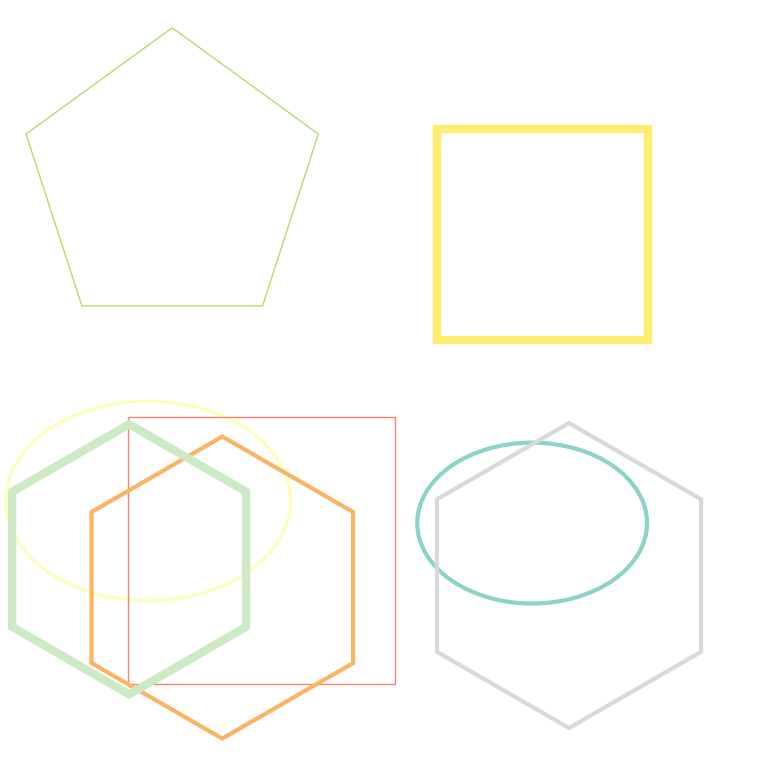[{"shape": "oval", "thickness": 1.5, "radius": 0.75, "center": [0.691, 0.321]}, {"shape": "oval", "thickness": 1, "radius": 0.93, "center": [0.192, 0.349]}, {"shape": "square", "thickness": 0.5, "radius": 0.87, "center": [0.339, 0.285]}, {"shape": "hexagon", "thickness": 1.5, "radius": 0.98, "center": [0.289, 0.237]}, {"shape": "pentagon", "thickness": 0.5, "radius": 1.0, "center": [0.224, 0.764]}, {"shape": "hexagon", "thickness": 1.5, "radius": 0.99, "center": [0.739, 0.253]}, {"shape": "hexagon", "thickness": 3, "radius": 0.88, "center": [0.168, 0.274]}, {"shape": "square", "thickness": 3, "radius": 0.68, "center": [0.704, 0.695]}]